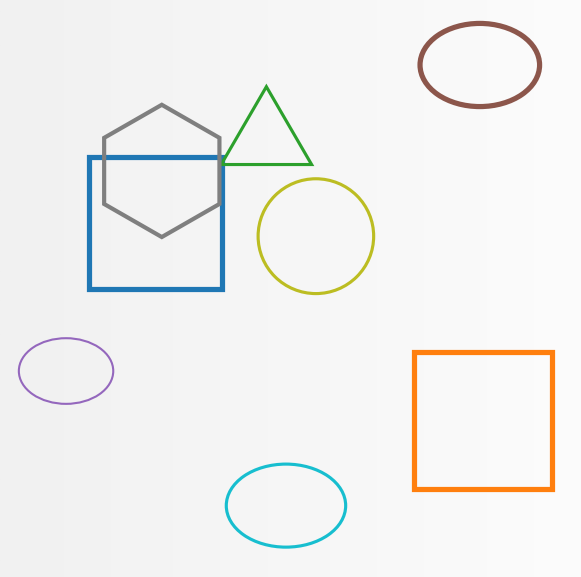[{"shape": "square", "thickness": 2.5, "radius": 0.57, "center": [0.268, 0.613]}, {"shape": "square", "thickness": 2.5, "radius": 0.59, "center": [0.831, 0.271]}, {"shape": "triangle", "thickness": 1.5, "radius": 0.45, "center": [0.458, 0.759]}, {"shape": "oval", "thickness": 1, "radius": 0.41, "center": [0.114, 0.357]}, {"shape": "oval", "thickness": 2.5, "radius": 0.51, "center": [0.825, 0.887]}, {"shape": "hexagon", "thickness": 2, "radius": 0.57, "center": [0.278, 0.703]}, {"shape": "circle", "thickness": 1.5, "radius": 0.5, "center": [0.543, 0.59]}, {"shape": "oval", "thickness": 1.5, "radius": 0.51, "center": [0.492, 0.124]}]